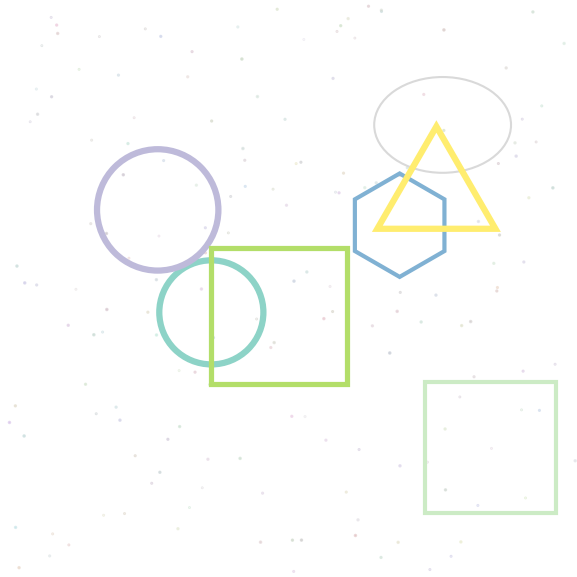[{"shape": "circle", "thickness": 3, "radius": 0.45, "center": [0.366, 0.458]}, {"shape": "circle", "thickness": 3, "radius": 0.53, "center": [0.273, 0.636]}, {"shape": "hexagon", "thickness": 2, "radius": 0.45, "center": [0.692, 0.609]}, {"shape": "square", "thickness": 2.5, "radius": 0.59, "center": [0.483, 0.452]}, {"shape": "oval", "thickness": 1, "radius": 0.59, "center": [0.766, 0.783]}, {"shape": "square", "thickness": 2, "radius": 0.57, "center": [0.849, 0.224]}, {"shape": "triangle", "thickness": 3, "radius": 0.59, "center": [0.756, 0.662]}]